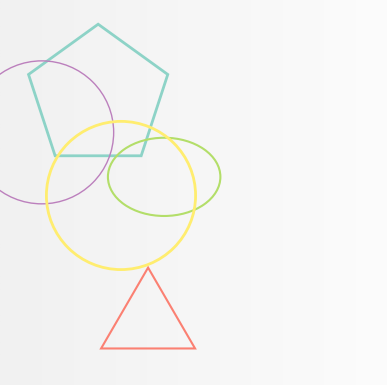[{"shape": "pentagon", "thickness": 2, "radius": 0.94, "center": [0.253, 0.748]}, {"shape": "triangle", "thickness": 1.5, "radius": 0.7, "center": [0.382, 0.165]}, {"shape": "oval", "thickness": 1.5, "radius": 0.73, "center": [0.424, 0.541]}, {"shape": "circle", "thickness": 1, "radius": 0.93, "center": [0.108, 0.656]}, {"shape": "circle", "thickness": 2, "radius": 0.96, "center": [0.312, 0.492]}]